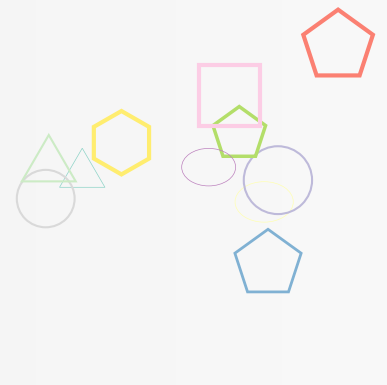[{"shape": "triangle", "thickness": 0.5, "radius": 0.34, "center": [0.212, 0.547]}, {"shape": "oval", "thickness": 0.5, "radius": 0.38, "center": [0.682, 0.476]}, {"shape": "circle", "thickness": 1.5, "radius": 0.44, "center": [0.717, 0.532]}, {"shape": "pentagon", "thickness": 3, "radius": 0.47, "center": [0.873, 0.88]}, {"shape": "pentagon", "thickness": 2, "radius": 0.45, "center": [0.692, 0.315]}, {"shape": "pentagon", "thickness": 2.5, "radius": 0.36, "center": [0.617, 0.652]}, {"shape": "square", "thickness": 3, "radius": 0.39, "center": [0.592, 0.752]}, {"shape": "circle", "thickness": 1.5, "radius": 0.37, "center": [0.118, 0.484]}, {"shape": "oval", "thickness": 0.5, "radius": 0.35, "center": [0.538, 0.566]}, {"shape": "triangle", "thickness": 1.5, "radius": 0.4, "center": [0.126, 0.569]}, {"shape": "hexagon", "thickness": 3, "radius": 0.41, "center": [0.313, 0.629]}]